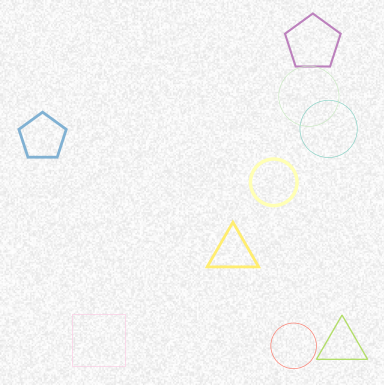[{"shape": "circle", "thickness": 0.5, "radius": 0.37, "center": [0.854, 0.665]}, {"shape": "circle", "thickness": 2.5, "radius": 0.3, "center": [0.711, 0.526]}, {"shape": "circle", "thickness": 0.5, "radius": 0.3, "center": [0.763, 0.102]}, {"shape": "pentagon", "thickness": 2, "radius": 0.32, "center": [0.111, 0.644]}, {"shape": "triangle", "thickness": 1, "radius": 0.38, "center": [0.888, 0.105]}, {"shape": "square", "thickness": 0.5, "radius": 0.34, "center": [0.256, 0.118]}, {"shape": "pentagon", "thickness": 1.5, "radius": 0.38, "center": [0.813, 0.889]}, {"shape": "circle", "thickness": 0.5, "radius": 0.39, "center": [0.802, 0.75]}, {"shape": "triangle", "thickness": 2, "radius": 0.39, "center": [0.605, 0.345]}]